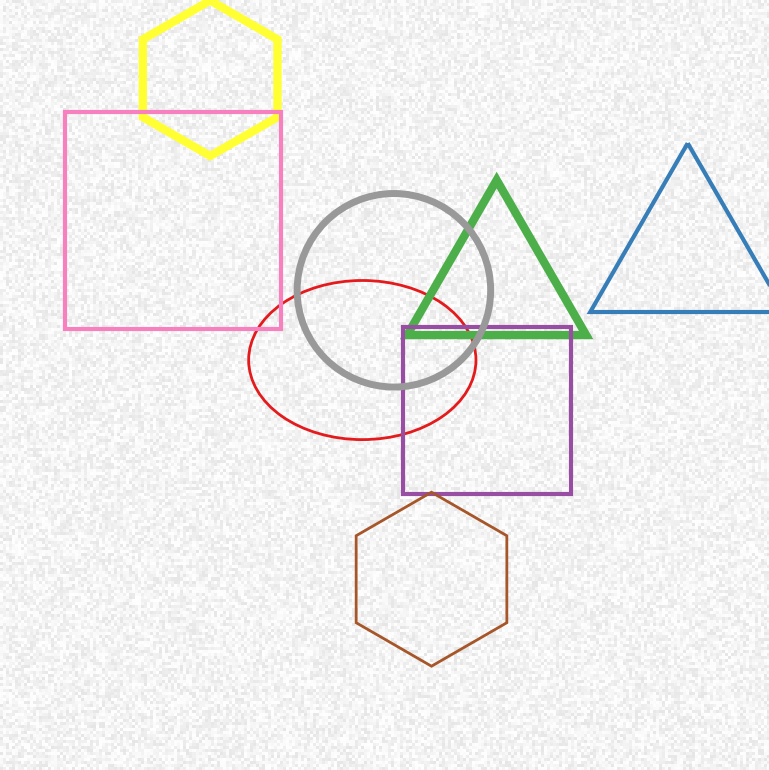[{"shape": "oval", "thickness": 1, "radius": 0.74, "center": [0.471, 0.532]}, {"shape": "triangle", "thickness": 1.5, "radius": 0.73, "center": [0.893, 0.668]}, {"shape": "triangle", "thickness": 3, "radius": 0.67, "center": [0.645, 0.632]}, {"shape": "square", "thickness": 1.5, "radius": 0.54, "center": [0.632, 0.467]}, {"shape": "hexagon", "thickness": 3, "radius": 0.5, "center": [0.273, 0.898]}, {"shape": "hexagon", "thickness": 1, "radius": 0.56, "center": [0.56, 0.248]}, {"shape": "square", "thickness": 1.5, "radius": 0.7, "center": [0.225, 0.714]}, {"shape": "circle", "thickness": 2.5, "radius": 0.63, "center": [0.512, 0.623]}]